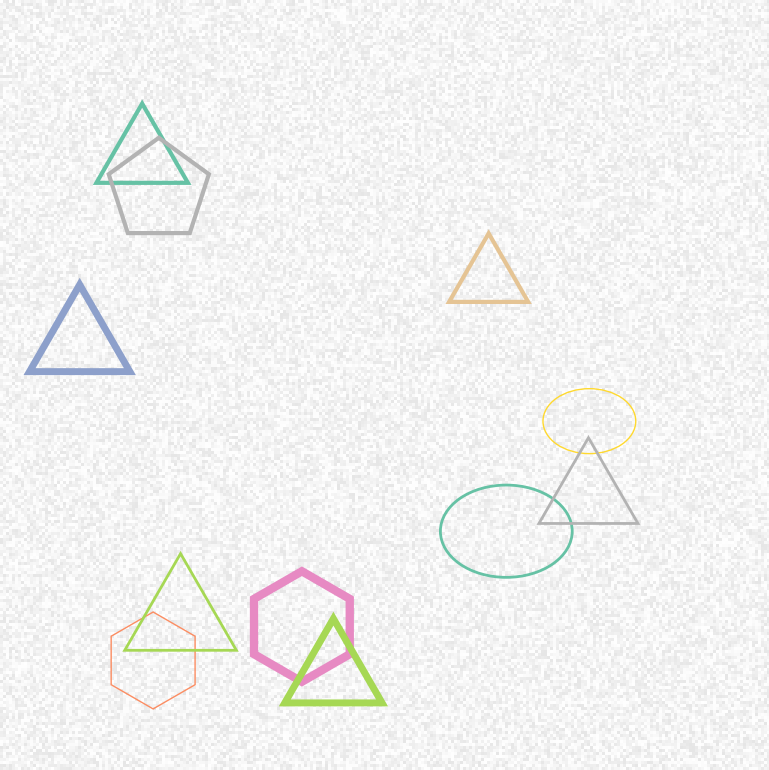[{"shape": "triangle", "thickness": 1.5, "radius": 0.34, "center": [0.185, 0.797]}, {"shape": "oval", "thickness": 1, "radius": 0.43, "center": [0.658, 0.31]}, {"shape": "hexagon", "thickness": 0.5, "radius": 0.31, "center": [0.199, 0.142]}, {"shape": "triangle", "thickness": 2.5, "radius": 0.38, "center": [0.103, 0.555]}, {"shape": "hexagon", "thickness": 3, "radius": 0.36, "center": [0.392, 0.186]}, {"shape": "triangle", "thickness": 2.5, "radius": 0.36, "center": [0.433, 0.124]}, {"shape": "triangle", "thickness": 1, "radius": 0.42, "center": [0.234, 0.197]}, {"shape": "oval", "thickness": 0.5, "radius": 0.3, "center": [0.765, 0.453]}, {"shape": "triangle", "thickness": 1.5, "radius": 0.3, "center": [0.635, 0.638]}, {"shape": "pentagon", "thickness": 1.5, "radius": 0.34, "center": [0.206, 0.753]}, {"shape": "triangle", "thickness": 1, "radius": 0.37, "center": [0.764, 0.357]}]